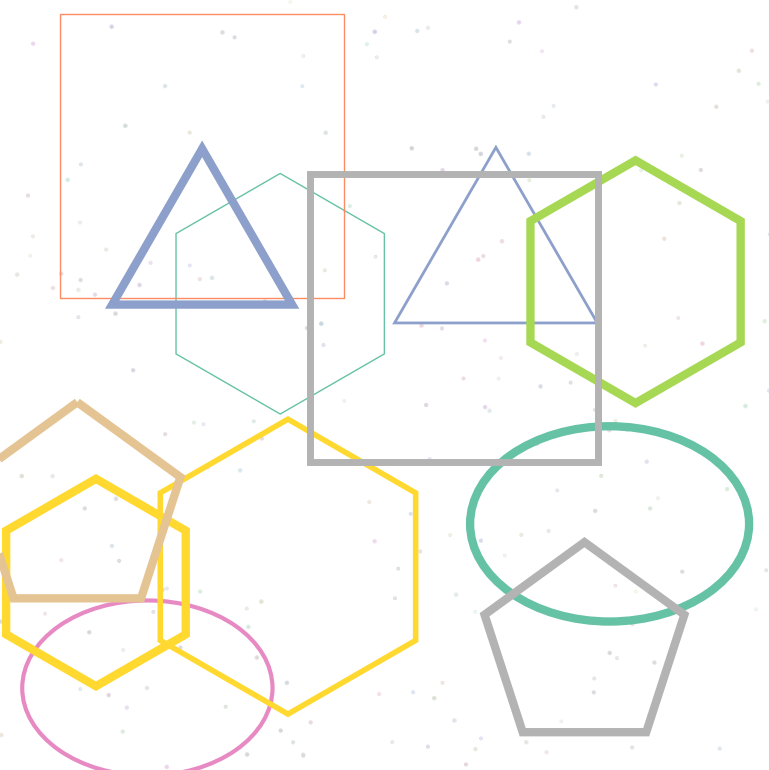[{"shape": "oval", "thickness": 3, "radius": 0.91, "center": [0.792, 0.32]}, {"shape": "hexagon", "thickness": 0.5, "radius": 0.78, "center": [0.364, 0.619]}, {"shape": "square", "thickness": 0.5, "radius": 0.92, "center": [0.263, 0.798]}, {"shape": "triangle", "thickness": 1, "radius": 0.76, "center": [0.644, 0.657]}, {"shape": "triangle", "thickness": 3, "radius": 0.67, "center": [0.263, 0.672]}, {"shape": "oval", "thickness": 1.5, "radius": 0.81, "center": [0.191, 0.106]}, {"shape": "hexagon", "thickness": 3, "radius": 0.79, "center": [0.825, 0.634]}, {"shape": "hexagon", "thickness": 2, "radius": 0.96, "center": [0.374, 0.264]}, {"shape": "hexagon", "thickness": 3, "radius": 0.67, "center": [0.125, 0.243]}, {"shape": "pentagon", "thickness": 3, "radius": 0.7, "center": [0.1, 0.337]}, {"shape": "square", "thickness": 2.5, "radius": 0.94, "center": [0.59, 0.587]}, {"shape": "pentagon", "thickness": 3, "radius": 0.68, "center": [0.759, 0.159]}]